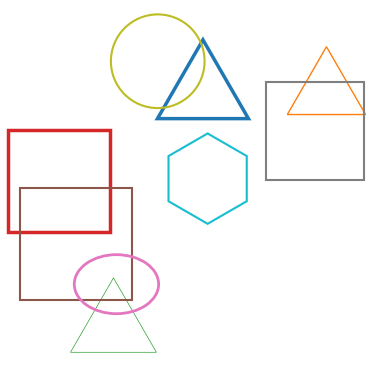[{"shape": "triangle", "thickness": 2.5, "radius": 0.68, "center": [0.527, 0.76]}, {"shape": "triangle", "thickness": 1, "radius": 0.59, "center": [0.848, 0.761]}, {"shape": "triangle", "thickness": 0.5, "radius": 0.64, "center": [0.295, 0.149]}, {"shape": "square", "thickness": 2.5, "radius": 0.66, "center": [0.154, 0.53]}, {"shape": "square", "thickness": 1.5, "radius": 0.73, "center": [0.196, 0.366]}, {"shape": "oval", "thickness": 2, "radius": 0.55, "center": [0.302, 0.262]}, {"shape": "square", "thickness": 1.5, "radius": 0.64, "center": [0.818, 0.659]}, {"shape": "circle", "thickness": 1.5, "radius": 0.61, "center": [0.41, 0.841]}, {"shape": "hexagon", "thickness": 1.5, "radius": 0.59, "center": [0.539, 0.536]}]